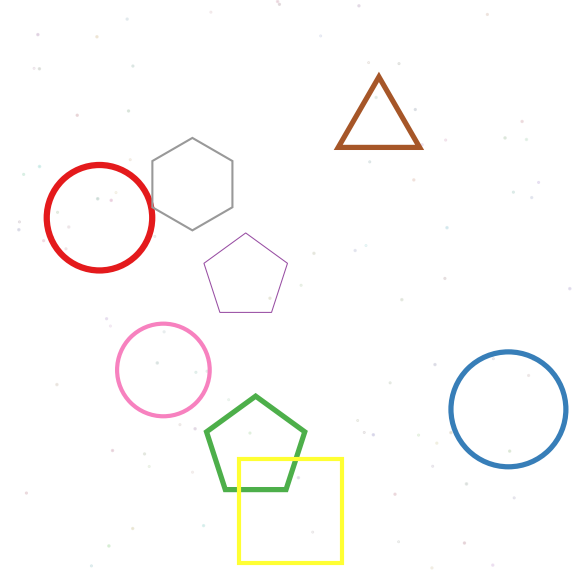[{"shape": "circle", "thickness": 3, "radius": 0.46, "center": [0.172, 0.622]}, {"shape": "circle", "thickness": 2.5, "radius": 0.5, "center": [0.88, 0.29]}, {"shape": "pentagon", "thickness": 2.5, "radius": 0.45, "center": [0.443, 0.224]}, {"shape": "pentagon", "thickness": 0.5, "radius": 0.38, "center": [0.425, 0.52]}, {"shape": "square", "thickness": 2, "radius": 0.45, "center": [0.503, 0.115]}, {"shape": "triangle", "thickness": 2.5, "radius": 0.41, "center": [0.656, 0.785]}, {"shape": "circle", "thickness": 2, "radius": 0.4, "center": [0.283, 0.358]}, {"shape": "hexagon", "thickness": 1, "radius": 0.4, "center": [0.333, 0.68]}]